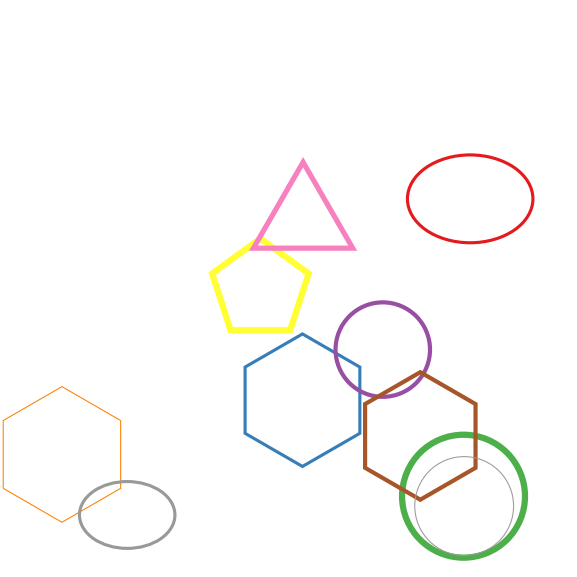[{"shape": "oval", "thickness": 1.5, "radius": 0.54, "center": [0.814, 0.655]}, {"shape": "hexagon", "thickness": 1.5, "radius": 0.57, "center": [0.524, 0.306]}, {"shape": "circle", "thickness": 3, "radius": 0.53, "center": [0.803, 0.14]}, {"shape": "circle", "thickness": 2, "radius": 0.41, "center": [0.663, 0.394]}, {"shape": "hexagon", "thickness": 0.5, "radius": 0.59, "center": [0.107, 0.212]}, {"shape": "pentagon", "thickness": 3, "radius": 0.44, "center": [0.451, 0.498]}, {"shape": "hexagon", "thickness": 2, "radius": 0.55, "center": [0.728, 0.244]}, {"shape": "triangle", "thickness": 2.5, "radius": 0.5, "center": [0.525, 0.619]}, {"shape": "oval", "thickness": 1.5, "radius": 0.41, "center": [0.22, 0.107]}, {"shape": "circle", "thickness": 0.5, "radius": 0.43, "center": [0.804, 0.123]}]